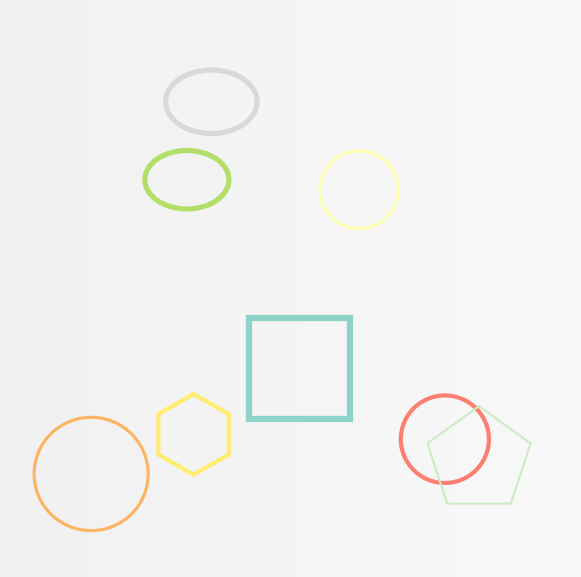[{"shape": "square", "thickness": 3, "radius": 0.44, "center": [0.515, 0.361]}, {"shape": "circle", "thickness": 1.5, "radius": 0.34, "center": [0.618, 0.671]}, {"shape": "circle", "thickness": 2, "radius": 0.38, "center": [0.765, 0.239]}, {"shape": "circle", "thickness": 1.5, "radius": 0.49, "center": [0.157, 0.178]}, {"shape": "oval", "thickness": 2.5, "radius": 0.36, "center": [0.321, 0.688]}, {"shape": "oval", "thickness": 2.5, "radius": 0.39, "center": [0.364, 0.823]}, {"shape": "pentagon", "thickness": 1, "radius": 0.47, "center": [0.824, 0.203]}, {"shape": "hexagon", "thickness": 2, "radius": 0.35, "center": [0.333, 0.247]}]